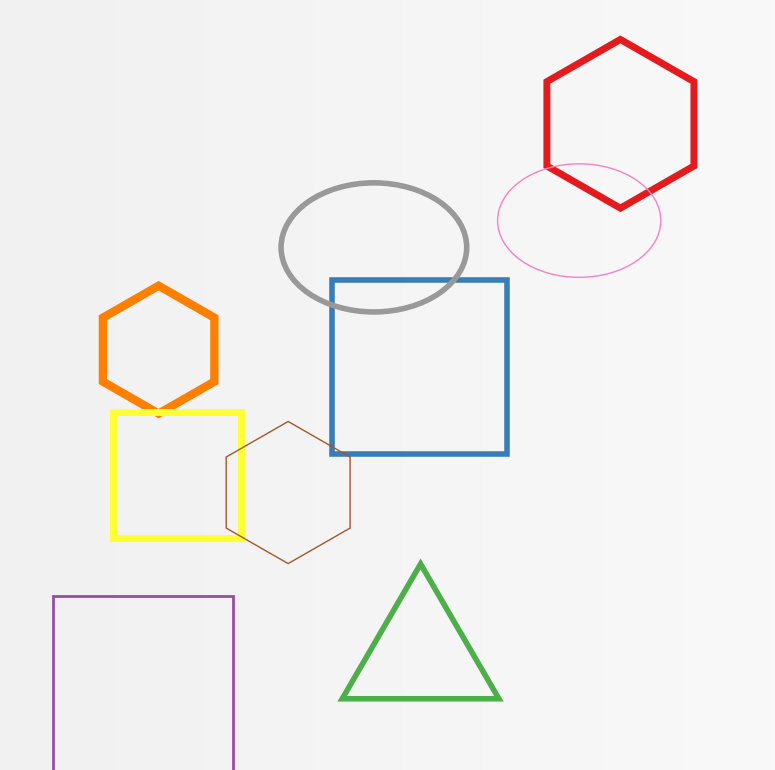[{"shape": "hexagon", "thickness": 2.5, "radius": 0.55, "center": [0.801, 0.839]}, {"shape": "square", "thickness": 2, "radius": 0.57, "center": [0.541, 0.524]}, {"shape": "triangle", "thickness": 2, "radius": 0.58, "center": [0.543, 0.151]}, {"shape": "square", "thickness": 1, "radius": 0.58, "center": [0.184, 0.11]}, {"shape": "hexagon", "thickness": 3, "radius": 0.42, "center": [0.205, 0.546]}, {"shape": "square", "thickness": 2.5, "radius": 0.41, "center": [0.228, 0.383]}, {"shape": "hexagon", "thickness": 0.5, "radius": 0.46, "center": [0.372, 0.36]}, {"shape": "oval", "thickness": 0.5, "radius": 0.53, "center": [0.747, 0.714]}, {"shape": "oval", "thickness": 2, "radius": 0.6, "center": [0.482, 0.679]}]